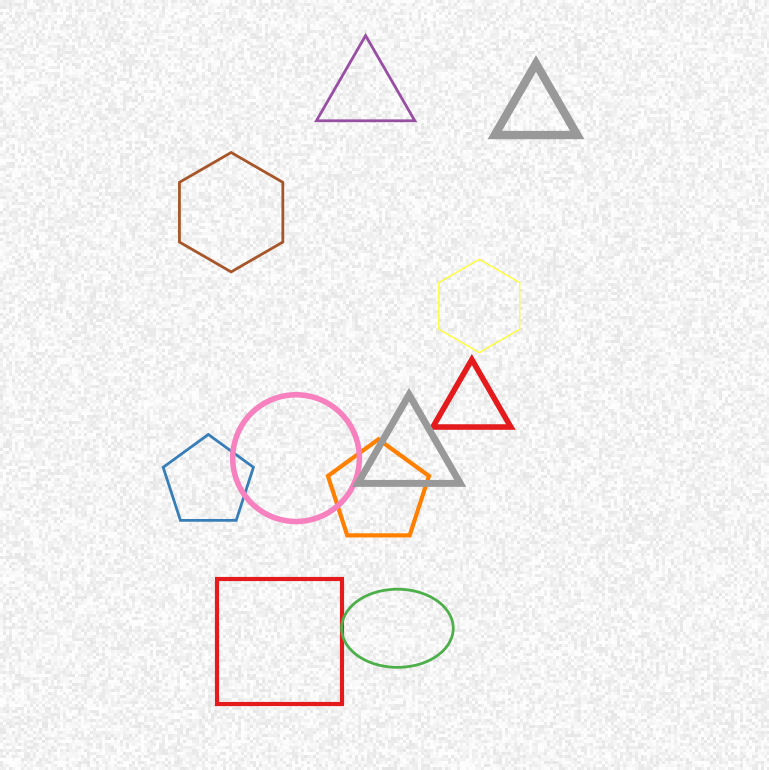[{"shape": "triangle", "thickness": 2, "radius": 0.29, "center": [0.613, 0.475]}, {"shape": "square", "thickness": 1.5, "radius": 0.41, "center": [0.362, 0.166]}, {"shape": "pentagon", "thickness": 1, "radius": 0.31, "center": [0.271, 0.374]}, {"shape": "oval", "thickness": 1, "radius": 0.36, "center": [0.516, 0.184]}, {"shape": "triangle", "thickness": 1, "radius": 0.37, "center": [0.475, 0.88]}, {"shape": "pentagon", "thickness": 1.5, "radius": 0.34, "center": [0.491, 0.361]}, {"shape": "hexagon", "thickness": 0.5, "radius": 0.3, "center": [0.622, 0.603]}, {"shape": "hexagon", "thickness": 1, "radius": 0.39, "center": [0.3, 0.724]}, {"shape": "circle", "thickness": 2, "radius": 0.41, "center": [0.384, 0.405]}, {"shape": "triangle", "thickness": 2.5, "radius": 0.38, "center": [0.531, 0.411]}, {"shape": "triangle", "thickness": 3, "radius": 0.31, "center": [0.696, 0.856]}]